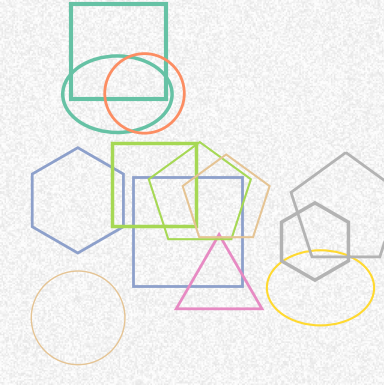[{"shape": "oval", "thickness": 2.5, "radius": 0.71, "center": [0.305, 0.755]}, {"shape": "square", "thickness": 3, "radius": 0.62, "center": [0.308, 0.865]}, {"shape": "circle", "thickness": 2, "radius": 0.52, "center": [0.375, 0.757]}, {"shape": "square", "thickness": 2, "radius": 0.71, "center": [0.487, 0.398]}, {"shape": "hexagon", "thickness": 2, "radius": 0.68, "center": [0.202, 0.48]}, {"shape": "triangle", "thickness": 2, "radius": 0.64, "center": [0.569, 0.262]}, {"shape": "square", "thickness": 2.5, "radius": 0.54, "center": [0.399, 0.521]}, {"shape": "pentagon", "thickness": 1.5, "radius": 0.7, "center": [0.519, 0.491]}, {"shape": "oval", "thickness": 1.5, "radius": 0.7, "center": [0.832, 0.252]}, {"shape": "pentagon", "thickness": 1.5, "radius": 0.59, "center": [0.587, 0.48]}, {"shape": "circle", "thickness": 1, "radius": 0.61, "center": [0.203, 0.174]}, {"shape": "hexagon", "thickness": 2.5, "radius": 0.5, "center": [0.818, 0.373]}, {"shape": "pentagon", "thickness": 2, "radius": 0.75, "center": [0.898, 0.454]}]